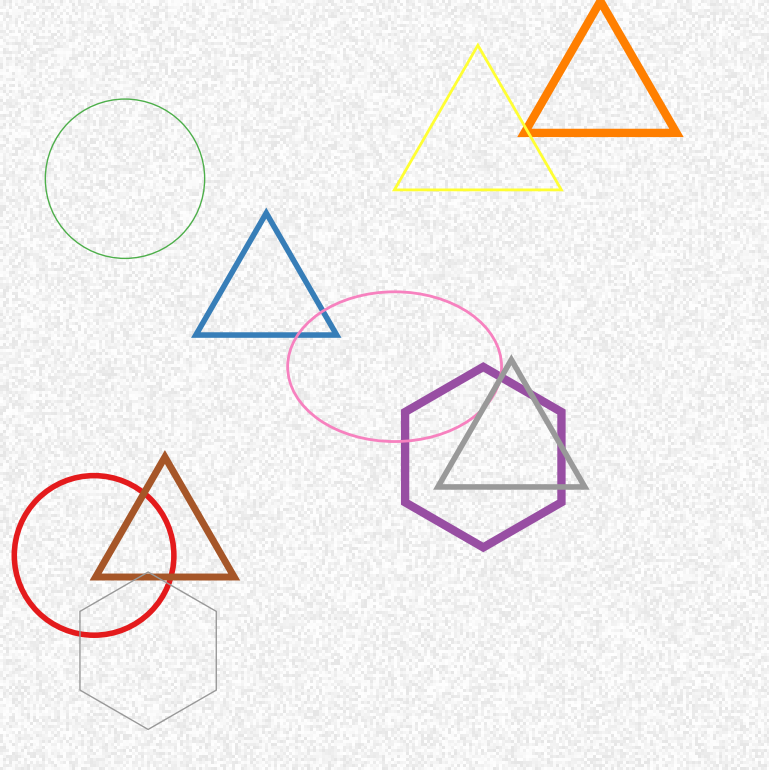[{"shape": "circle", "thickness": 2, "radius": 0.52, "center": [0.122, 0.279]}, {"shape": "triangle", "thickness": 2, "radius": 0.53, "center": [0.346, 0.618]}, {"shape": "circle", "thickness": 0.5, "radius": 0.52, "center": [0.162, 0.768]}, {"shape": "hexagon", "thickness": 3, "radius": 0.59, "center": [0.628, 0.406]}, {"shape": "triangle", "thickness": 3, "radius": 0.57, "center": [0.78, 0.884]}, {"shape": "triangle", "thickness": 1, "radius": 0.63, "center": [0.621, 0.816]}, {"shape": "triangle", "thickness": 2.5, "radius": 0.52, "center": [0.214, 0.303]}, {"shape": "oval", "thickness": 1, "radius": 0.69, "center": [0.512, 0.524]}, {"shape": "hexagon", "thickness": 0.5, "radius": 0.51, "center": [0.192, 0.155]}, {"shape": "triangle", "thickness": 2, "radius": 0.55, "center": [0.664, 0.423]}]